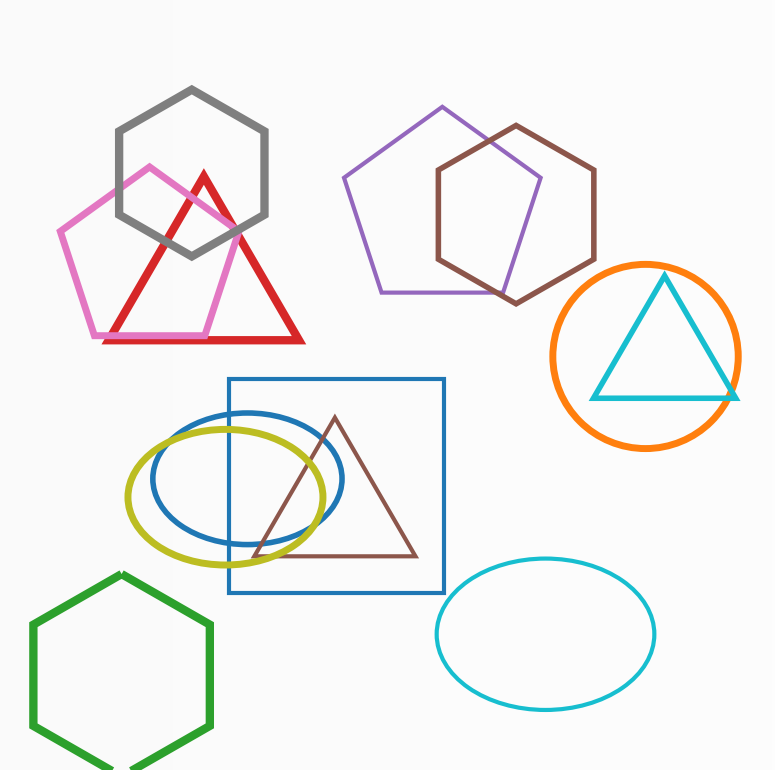[{"shape": "oval", "thickness": 2, "radius": 0.61, "center": [0.319, 0.378]}, {"shape": "square", "thickness": 1.5, "radius": 0.69, "center": [0.434, 0.369]}, {"shape": "circle", "thickness": 2.5, "radius": 0.6, "center": [0.833, 0.537]}, {"shape": "hexagon", "thickness": 3, "radius": 0.66, "center": [0.157, 0.123]}, {"shape": "triangle", "thickness": 3, "radius": 0.71, "center": [0.263, 0.629]}, {"shape": "pentagon", "thickness": 1.5, "radius": 0.67, "center": [0.571, 0.728]}, {"shape": "hexagon", "thickness": 2, "radius": 0.58, "center": [0.666, 0.721]}, {"shape": "triangle", "thickness": 1.5, "radius": 0.6, "center": [0.432, 0.338]}, {"shape": "pentagon", "thickness": 2.5, "radius": 0.61, "center": [0.193, 0.662]}, {"shape": "hexagon", "thickness": 3, "radius": 0.54, "center": [0.247, 0.775]}, {"shape": "oval", "thickness": 2.5, "radius": 0.63, "center": [0.291, 0.354]}, {"shape": "triangle", "thickness": 2, "radius": 0.53, "center": [0.858, 0.536]}, {"shape": "oval", "thickness": 1.5, "radius": 0.7, "center": [0.704, 0.176]}]